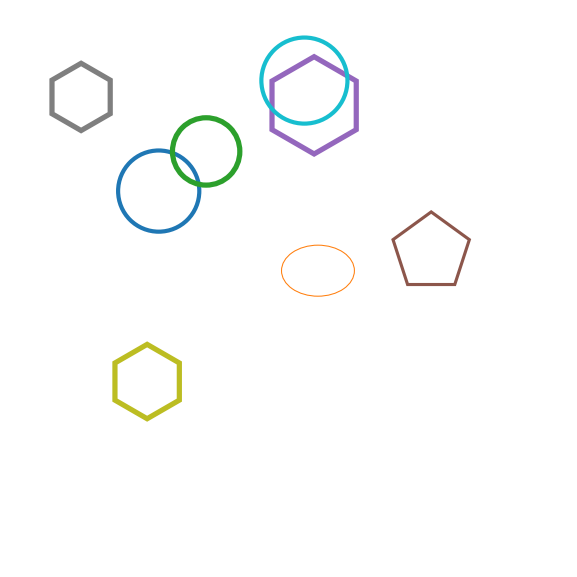[{"shape": "circle", "thickness": 2, "radius": 0.35, "center": [0.275, 0.668]}, {"shape": "oval", "thickness": 0.5, "radius": 0.32, "center": [0.551, 0.53]}, {"shape": "circle", "thickness": 2.5, "radius": 0.29, "center": [0.357, 0.737]}, {"shape": "hexagon", "thickness": 2.5, "radius": 0.42, "center": [0.544, 0.817]}, {"shape": "pentagon", "thickness": 1.5, "radius": 0.35, "center": [0.747, 0.563]}, {"shape": "hexagon", "thickness": 2.5, "radius": 0.29, "center": [0.14, 0.831]}, {"shape": "hexagon", "thickness": 2.5, "radius": 0.32, "center": [0.255, 0.338]}, {"shape": "circle", "thickness": 2, "radius": 0.37, "center": [0.527, 0.86]}]